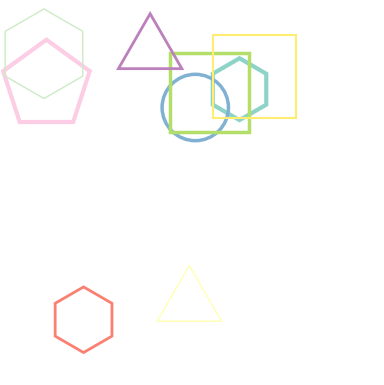[{"shape": "hexagon", "thickness": 3, "radius": 0.4, "center": [0.622, 0.768]}, {"shape": "triangle", "thickness": 1, "radius": 0.48, "center": [0.492, 0.214]}, {"shape": "hexagon", "thickness": 2, "radius": 0.43, "center": [0.217, 0.17]}, {"shape": "circle", "thickness": 2.5, "radius": 0.43, "center": [0.507, 0.721]}, {"shape": "square", "thickness": 2.5, "radius": 0.51, "center": [0.543, 0.76]}, {"shape": "pentagon", "thickness": 3, "radius": 0.59, "center": [0.121, 0.779]}, {"shape": "triangle", "thickness": 2, "radius": 0.48, "center": [0.39, 0.869]}, {"shape": "hexagon", "thickness": 1, "radius": 0.58, "center": [0.114, 0.86]}, {"shape": "square", "thickness": 1.5, "radius": 0.54, "center": [0.661, 0.801]}]